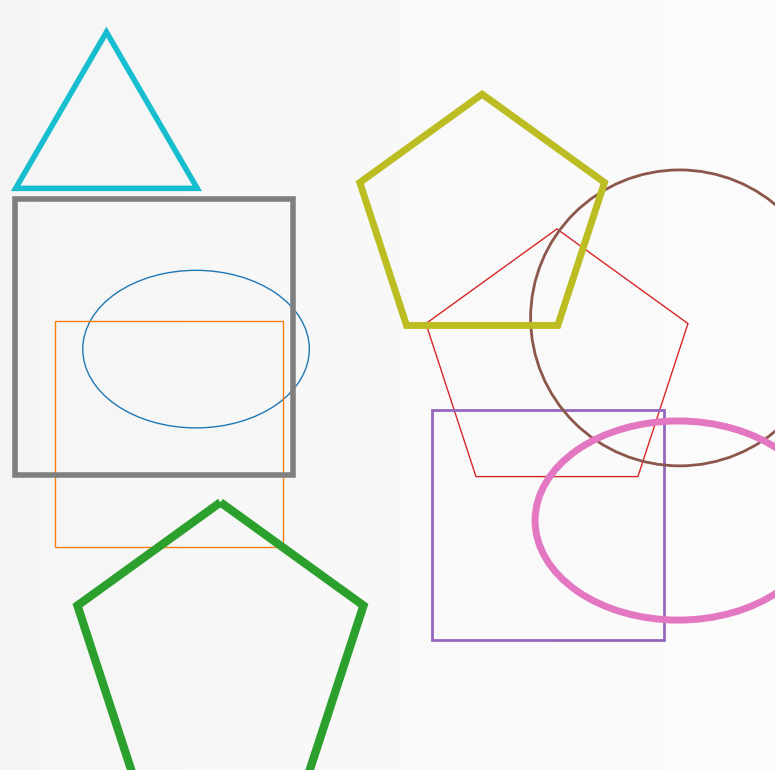[{"shape": "oval", "thickness": 0.5, "radius": 0.73, "center": [0.253, 0.547]}, {"shape": "square", "thickness": 0.5, "radius": 0.74, "center": [0.218, 0.436]}, {"shape": "pentagon", "thickness": 3, "radius": 0.97, "center": [0.284, 0.154]}, {"shape": "pentagon", "thickness": 0.5, "radius": 0.89, "center": [0.719, 0.525]}, {"shape": "square", "thickness": 1, "radius": 0.75, "center": [0.707, 0.318]}, {"shape": "circle", "thickness": 1, "radius": 0.96, "center": [0.877, 0.587]}, {"shape": "oval", "thickness": 2.5, "radius": 0.92, "center": [0.875, 0.324]}, {"shape": "square", "thickness": 2, "radius": 0.9, "center": [0.199, 0.563]}, {"shape": "pentagon", "thickness": 2.5, "radius": 0.83, "center": [0.622, 0.712]}, {"shape": "triangle", "thickness": 2, "radius": 0.68, "center": [0.137, 0.823]}]